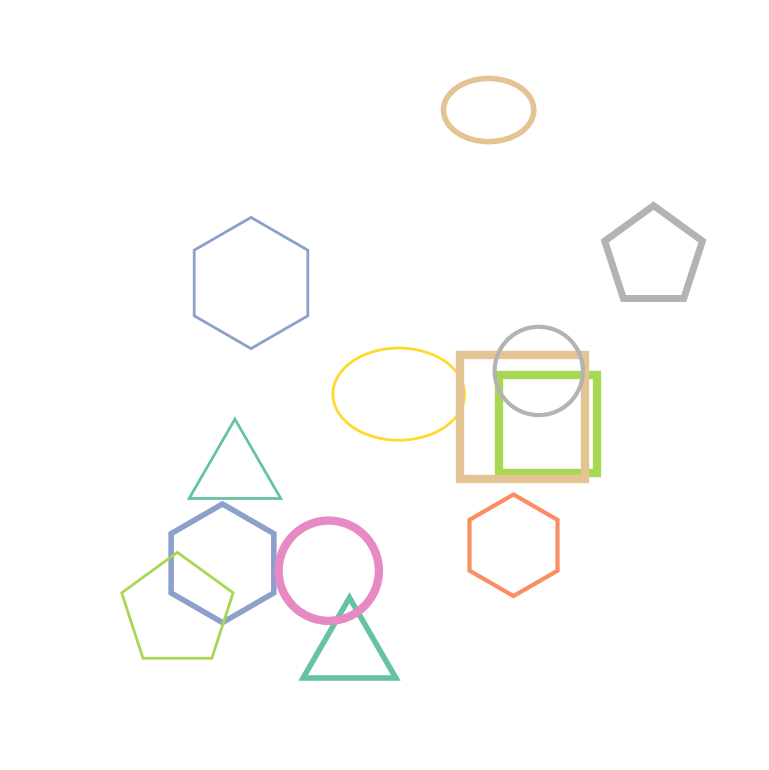[{"shape": "triangle", "thickness": 1, "radius": 0.34, "center": [0.305, 0.387]}, {"shape": "triangle", "thickness": 2, "radius": 0.35, "center": [0.454, 0.154]}, {"shape": "hexagon", "thickness": 1.5, "radius": 0.33, "center": [0.667, 0.292]}, {"shape": "hexagon", "thickness": 2, "radius": 0.39, "center": [0.289, 0.268]}, {"shape": "hexagon", "thickness": 1, "radius": 0.43, "center": [0.326, 0.632]}, {"shape": "circle", "thickness": 3, "radius": 0.33, "center": [0.427, 0.259]}, {"shape": "square", "thickness": 3, "radius": 0.32, "center": [0.711, 0.449]}, {"shape": "pentagon", "thickness": 1, "radius": 0.38, "center": [0.23, 0.207]}, {"shape": "oval", "thickness": 1, "radius": 0.43, "center": [0.518, 0.488]}, {"shape": "square", "thickness": 3, "radius": 0.4, "center": [0.679, 0.458]}, {"shape": "oval", "thickness": 2, "radius": 0.29, "center": [0.635, 0.857]}, {"shape": "circle", "thickness": 1.5, "radius": 0.29, "center": [0.7, 0.518]}, {"shape": "pentagon", "thickness": 2.5, "radius": 0.33, "center": [0.849, 0.666]}]